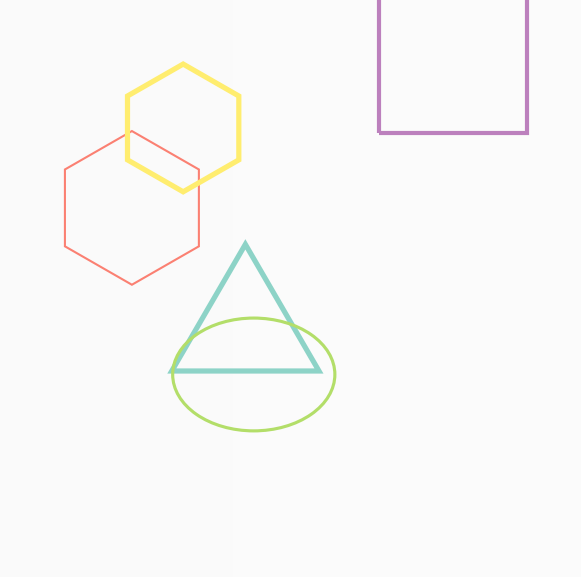[{"shape": "triangle", "thickness": 2.5, "radius": 0.73, "center": [0.422, 0.43]}, {"shape": "hexagon", "thickness": 1, "radius": 0.67, "center": [0.227, 0.639]}, {"shape": "oval", "thickness": 1.5, "radius": 0.7, "center": [0.437, 0.351]}, {"shape": "square", "thickness": 2, "radius": 0.64, "center": [0.779, 0.897]}, {"shape": "hexagon", "thickness": 2.5, "radius": 0.55, "center": [0.315, 0.778]}]